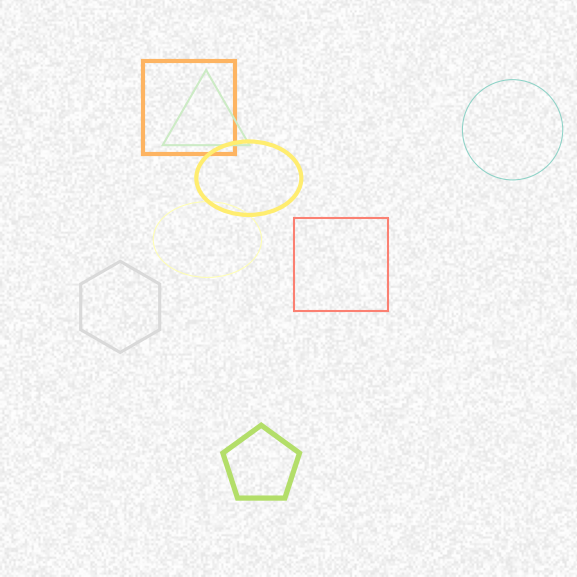[{"shape": "circle", "thickness": 0.5, "radius": 0.43, "center": [0.888, 0.774]}, {"shape": "oval", "thickness": 0.5, "radius": 0.47, "center": [0.359, 0.584]}, {"shape": "square", "thickness": 1, "radius": 0.41, "center": [0.59, 0.541]}, {"shape": "square", "thickness": 2, "radius": 0.4, "center": [0.328, 0.813]}, {"shape": "pentagon", "thickness": 2.5, "radius": 0.35, "center": [0.452, 0.193]}, {"shape": "hexagon", "thickness": 1.5, "radius": 0.39, "center": [0.208, 0.468]}, {"shape": "triangle", "thickness": 1, "radius": 0.43, "center": [0.357, 0.791]}, {"shape": "oval", "thickness": 2, "radius": 0.45, "center": [0.431, 0.691]}]